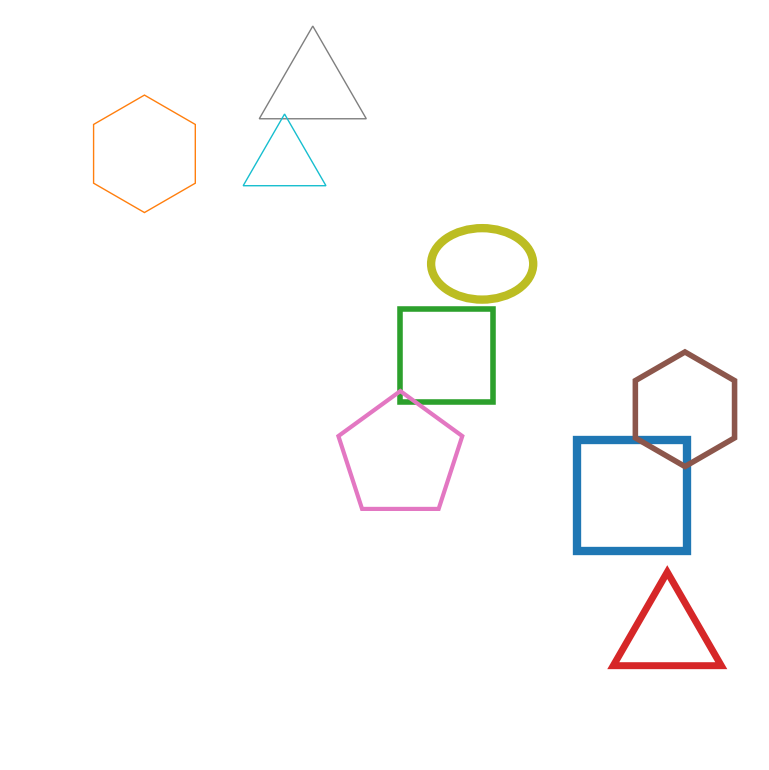[{"shape": "square", "thickness": 3, "radius": 0.36, "center": [0.821, 0.356]}, {"shape": "hexagon", "thickness": 0.5, "radius": 0.38, "center": [0.188, 0.8]}, {"shape": "square", "thickness": 2, "radius": 0.3, "center": [0.58, 0.538]}, {"shape": "triangle", "thickness": 2.5, "radius": 0.4, "center": [0.867, 0.176]}, {"shape": "hexagon", "thickness": 2, "radius": 0.37, "center": [0.89, 0.469]}, {"shape": "pentagon", "thickness": 1.5, "radius": 0.42, "center": [0.52, 0.408]}, {"shape": "triangle", "thickness": 0.5, "radius": 0.4, "center": [0.406, 0.886]}, {"shape": "oval", "thickness": 3, "radius": 0.33, "center": [0.626, 0.657]}, {"shape": "triangle", "thickness": 0.5, "radius": 0.31, "center": [0.37, 0.79]}]